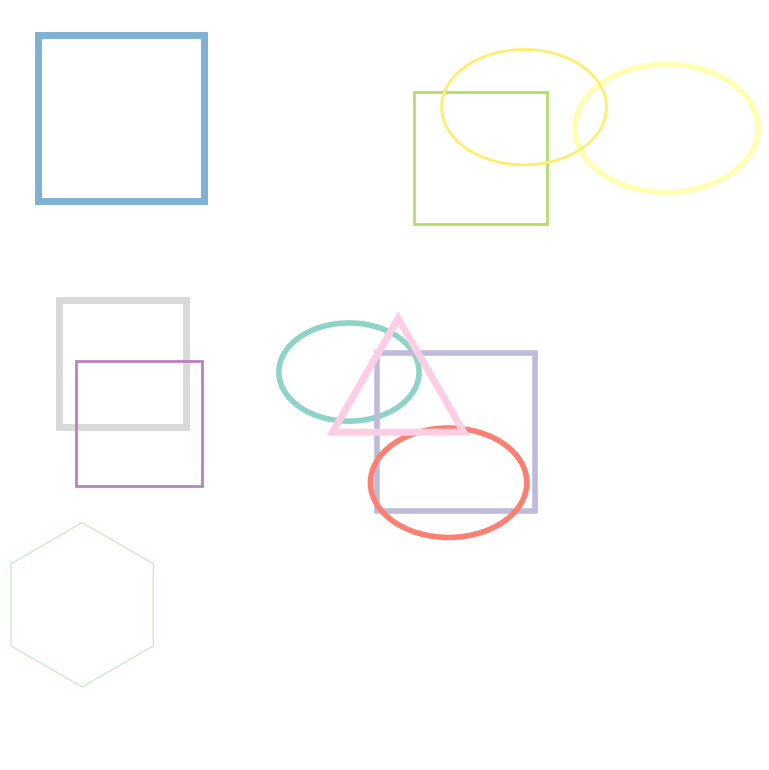[{"shape": "oval", "thickness": 2, "radius": 0.46, "center": [0.453, 0.517]}, {"shape": "oval", "thickness": 2, "radius": 0.59, "center": [0.866, 0.833]}, {"shape": "square", "thickness": 2, "radius": 0.51, "center": [0.592, 0.439]}, {"shape": "oval", "thickness": 2, "radius": 0.51, "center": [0.583, 0.373]}, {"shape": "square", "thickness": 2.5, "radius": 0.54, "center": [0.157, 0.847]}, {"shape": "square", "thickness": 1, "radius": 0.43, "center": [0.624, 0.795]}, {"shape": "triangle", "thickness": 2.5, "radius": 0.49, "center": [0.517, 0.488]}, {"shape": "square", "thickness": 2.5, "radius": 0.41, "center": [0.159, 0.528]}, {"shape": "square", "thickness": 1, "radius": 0.41, "center": [0.18, 0.45]}, {"shape": "hexagon", "thickness": 0.5, "radius": 0.53, "center": [0.107, 0.215]}, {"shape": "oval", "thickness": 1, "radius": 0.54, "center": [0.681, 0.861]}]